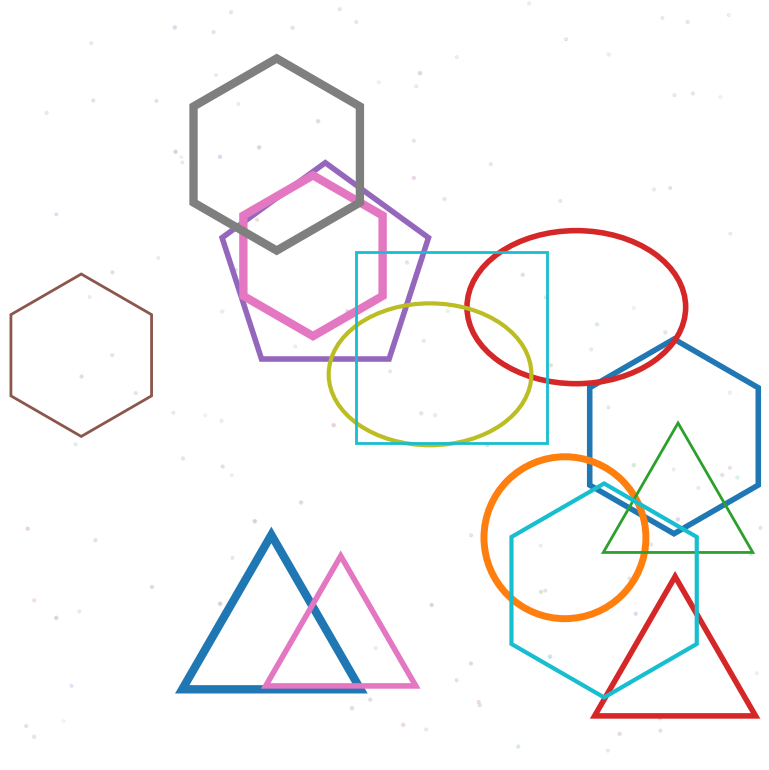[{"shape": "triangle", "thickness": 3, "radius": 0.67, "center": [0.352, 0.172]}, {"shape": "hexagon", "thickness": 2, "radius": 0.63, "center": [0.875, 0.433]}, {"shape": "circle", "thickness": 2.5, "radius": 0.53, "center": [0.734, 0.302]}, {"shape": "triangle", "thickness": 1, "radius": 0.56, "center": [0.881, 0.339]}, {"shape": "oval", "thickness": 2, "radius": 0.71, "center": [0.748, 0.601]}, {"shape": "triangle", "thickness": 2, "radius": 0.6, "center": [0.877, 0.131]}, {"shape": "pentagon", "thickness": 2, "radius": 0.7, "center": [0.422, 0.648]}, {"shape": "hexagon", "thickness": 1, "radius": 0.53, "center": [0.106, 0.539]}, {"shape": "triangle", "thickness": 2, "radius": 0.56, "center": [0.442, 0.165]}, {"shape": "hexagon", "thickness": 3, "radius": 0.52, "center": [0.406, 0.668]}, {"shape": "hexagon", "thickness": 3, "radius": 0.62, "center": [0.359, 0.799]}, {"shape": "oval", "thickness": 1.5, "radius": 0.66, "center": [0.558, 0.514]}, {"shape": "square", "thickness": 1, "radius": 0.62, "center": [0.587, 0.549]}, {"shape": "hexagon", "thickness": 1.5, "radius": 0.69, "center": [0.785, 0.233]}]